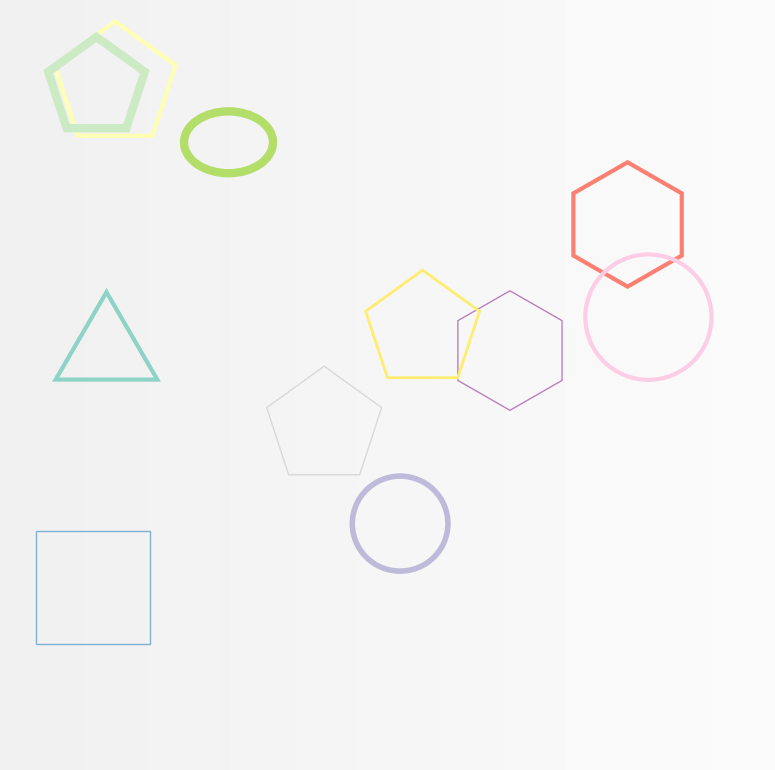[{"shape": "triangle", "thickness": 1.5, "radius": 0.38, "center": [0.137, 0.545]}, {"shape": "pentagon", "thickness": 1.5, "radius": 0.41, "center": [0.149, 0.89]}, {"shape": "circle", "thickness": 2, "radius": 0.31, "center": [0.516, 0.32]}, {"shape": "hexagon", "thickness": 1.5, "radius": 0.4, "center": [0.81, 0.708]}, {"shape": "square", "thickness": 0.5, "radius": 0.37, "center": [0.12, 0.237]}, {"shape": "oval", "thickness": 3, "radius": 0.29, "center": [0.295, 0.815]}, {"shape": "circle", "thickness": 1.5, "radius": 0.41, "center": [0.837, 0.588]}, {"shape": "pentagon", "thickness": 0.5, "radius": 0.39, "center": [0.418, 0.446]}, {"shape": "hexagon", "thickness": 0.5, "radius": 0.39, "center": [0.658, 0.545]}, {"shape": "pentagon", "thickness": 3, "radius": 0.33, "center": [0.124, 0.887]}, {"shape": "pentagon", "thickness": 1, "radius": 0.39, "center": [0.545, 0.572]}]